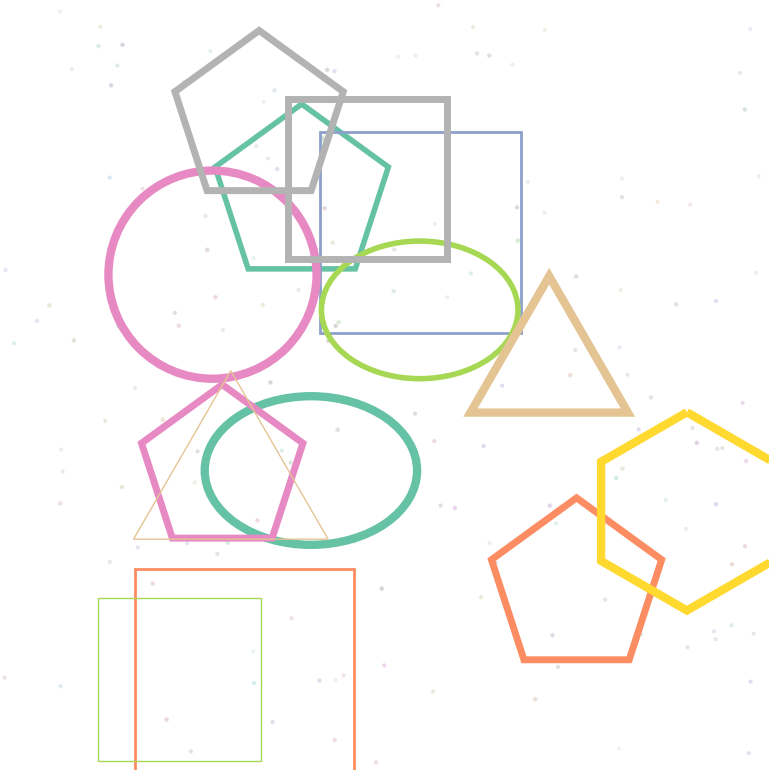[{"shape": "oval", "thickness": 3, "radius": 0.69, "center": [0.404, 0.389]}, {"shape": "pentagon", "thickness": 2, "radius": 0.59, "center": [0.392, 0.747]}, {"shape": "square", "thickness": 1, "radius": 0.71, "center": [0.318, 0.119]}, {"shape": "pentagon", "thickness": 2.5, "radius": 0.58, "center": [0.749, 0.237]}, {"shape": "square", "thickness": 1, "radius": 0.65, "center": [0.546, 0.698]}, {"shape": "circle", "thickness": 3, "radius": 0.68, "center": [0.276, 0.643]}, {"shape": "pentagon", "thickness": 2.5, "radius": 0.55, "center": [0.289, 0.39]}, {"shape": "square", "thickness": 0.5, "radius": 0.53, "center": [0.233, 0.118]}, {"shape": "oval", "thickness": 2, "radius": 0.64, "center": [0.545, 0.598]}, {"shape": "hexagon", "thickness": 3, "radius": 0.64, "center": [0.892, 0.336]}, {"shape": "triangle", "thickness": 3, "radius": 0.59, "center": [0.713, 0.523]}, {"shape": "triangle", "thickness": 0.5, "radius": 0.73, "center": [0.3, 0.373]}, {"shape": "pentagon", "thickness": 2.5, "radius": 0.57, "center": [0.337, 0.845]}, {"shape": "square", "thickness": 2.5, "radius": 0.52, "center": [0.477, 0.767]}]